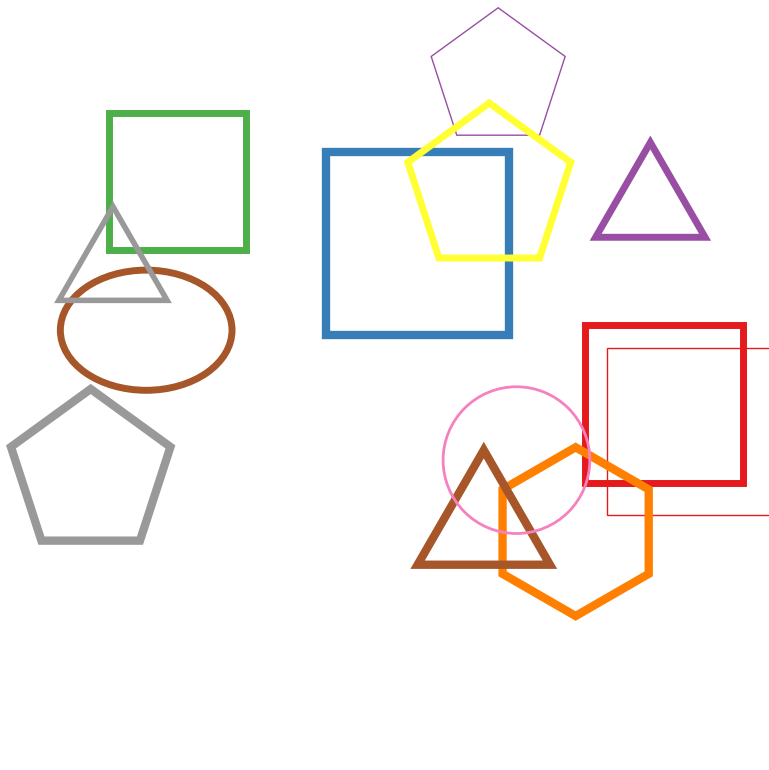[{"shape": "square", "thickness": 0.5, "radius": 0.54, "center": [0.897, 0.44]}, {"shape": "square", "thickness": 2.5, "radius": 0.51, "center": [0.862, 0.476]}, {"shape": "square", "thickness": 3, "radius": 0.6, "center": [0.542, 0.684]}, {"shape": "square", "thickness": 2.5, "radius": 0.45, "center": [0.231, 0.764]}, {"shape": "triangle", "thickness": 2.5, "radius": 0.41, "center": [0.845, 0.733]}, {"shape": "pentagon", "thickness": 0.5, "radius": 0.46, "center": [0.647, 0.898]}, {"shape": "hexagon", "thickness": 3, "radius": 0.55, "center": [0.748, 0.31]}, {"shape": "pentagon", "thickness": 2.5, "radius": 0.56, "center": [0.635, 0.755]}, {"shape": "triangle", "thickness": 3, "radius": 0.5, "center": [0.628, 0.316]}, {"shape": "oval", "thickness": 2.5, "radius": 0.56, "center": [0.19, 0.571]}, {"shape": "circle", "thickness": 1, "radius": 0.48, "center": [0.671, 0.402]}, {"shape": "pentagon", "thickness": 3, "radius": 0.54, "center": [0.118, 0.386]}, {"shape": "triangle", "thickness": 2, "radius": 0.41, "center": [0.147, 0.651]}]